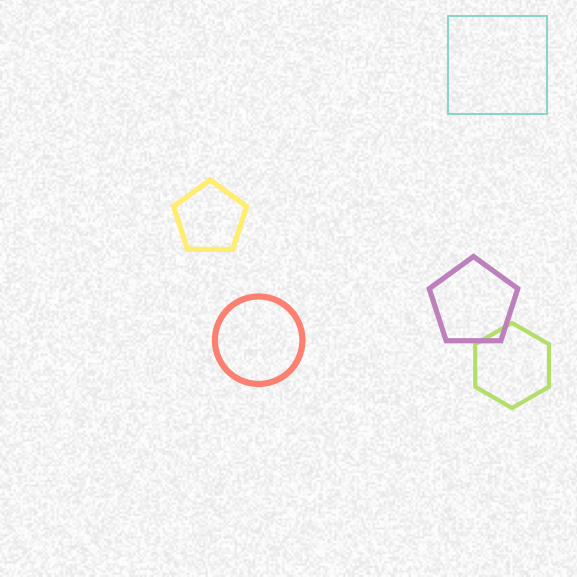[{"shape": "square", "thickness": 1, "radius": 0.43, "center": [0.861, 0.887]}, {"shape": "circle", "thickness": 3, "radius": 0.38, "center": [0.448, 0.41]}, {"shape": "hexagon", "thickness": 2, "radius": 0.37, "center": [0.887, 0.366]}, {"shape": "pentagon", "thickness": 2.5, "radius": 0.4, "center": [0.82, 0.474]}, {"shape": "pentagon", "thickness": 2.5, "radius": 0.33, "center": [0.364, 0.621]}]